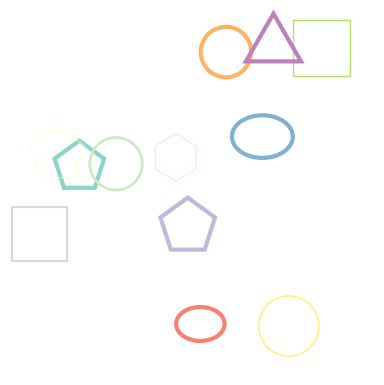[{"shape": "pentagon", "thickness": 3, "radius": 0.34, "center": [0.206, 0.567]}, {"shape": "pentagon", "thickness": 0.5, "radius": 0.37, "center": [0.148, 0.599]}, {"shape": "pentagon", "thickness": 3, "radius": 0.37, "center": [0.488, 0.412]}, {"shape": "oval", "thickness": 3, "radius": 0.31, "center": [0.52, 0.159]}, {"shape": "oval", "thickness": 3, "radius": 0.4, "center": [0.681, 0.645]}, {"shape": "circle", "thickness": 3, "radius": 0.33, "center": [0.587, 0.865]}, {"shape": "square", "thickness": 1, "radius": 0.37, "center": [0.835, 0.875]}, {"shape": "hexagon", "thickness": 0.5, "radius": 0.31, "center": [0.456, 0.591]}, {"shape": "square", "thickness": 1.5, "radius": 0.35, "center": [0.103, 0.393]}, {"shape": "triangle", "thickness": 3, "radius": 0.41, "center": [0.71, 0.882]}, {"shape": "circle", "thickness": 2, "radius": 0.34, "center": [0.301, 0.575]}, {"shape": "circle", "thickness": 1, "radius": 0.39, "center": [0.75, 0.153]}]